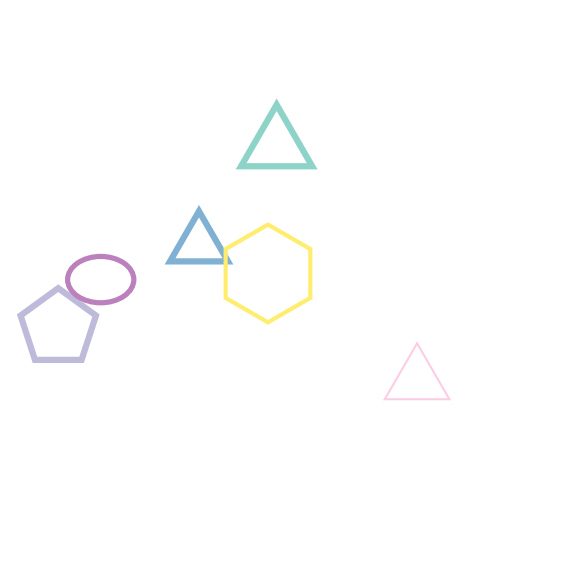[{"shape": "triangle", "thickness": 3, "radius": 0.36, "center": [0.479, 0.747]}, {"shape": "pentagon", "thickness": 3, "radius": 0.34, "center": [0.101, 0.431]}, {"shape": "triangle", "thickness": 3, "radius": 0.29, "center": [0.345, 0.575]}, {"shape": "triangle", "thickness": 1, "radius": 0.32, "center": [0.722, 0.34]}, {"shape": "oval", "thickness": 2.5, "radius": 0.29, "center": [0.174, 0.515]}, {"shape": "hexagon", "thickness": 2, "radius": 0.42, "center": [0.464, 0.526]}]